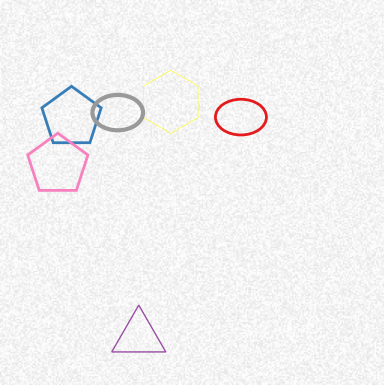[{"shape": "oval", "thickness": 2, "radius": 0.33, "center": [0.626, 0.696]}, {"shape": "pentagon", "thickness": 2, "radius": 0.4, "center": [0.186, 0.695]}, {"shape": "triangle", "thickness": 1, "radius": 0.41, "center": [0.36, 0.126]}, {"shape": "hexagon", "thickness": 0.5, "radius": 0.41, "center": [0.443, 0.736]}, {"shape": "pentagon", "thickness": 2, "radius": 0.41, "center": [0.15, 0.572]}, {"shape": "oval", "thickness": 3, "radius": 0.33, "center": [0.306, 0.708]}]